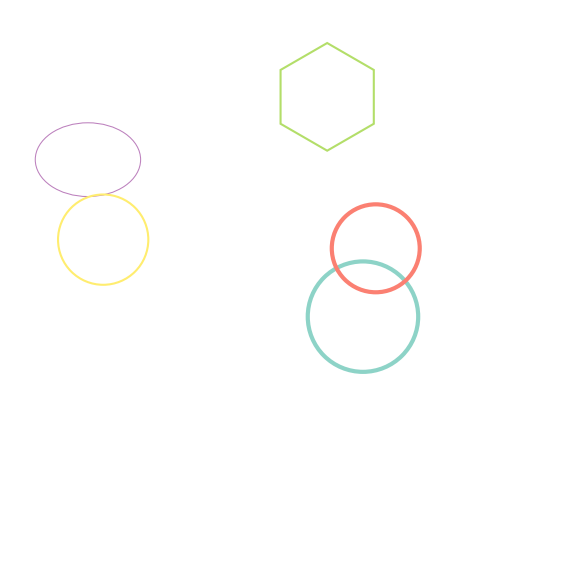[{"shape": "circle", "thickness": 2, "radius": 0.48, "center": [0.629, 0.451]}, {"shape": "circle", "thickness": 2, "radius": 0.38, "center": [0.651, 0.569]}, {"shape": "hexagon", "thickness": 1, "radius": 0.47, "center": [0.567, 0.831]}, {"shape": "oval", "thickness": 0.5, "radius": 0.46, "center": [0.152, 0.723]}, {"shape": "circle", "thickness": 1, "radius": 0.39, "center": [0.179, 0.584]}]